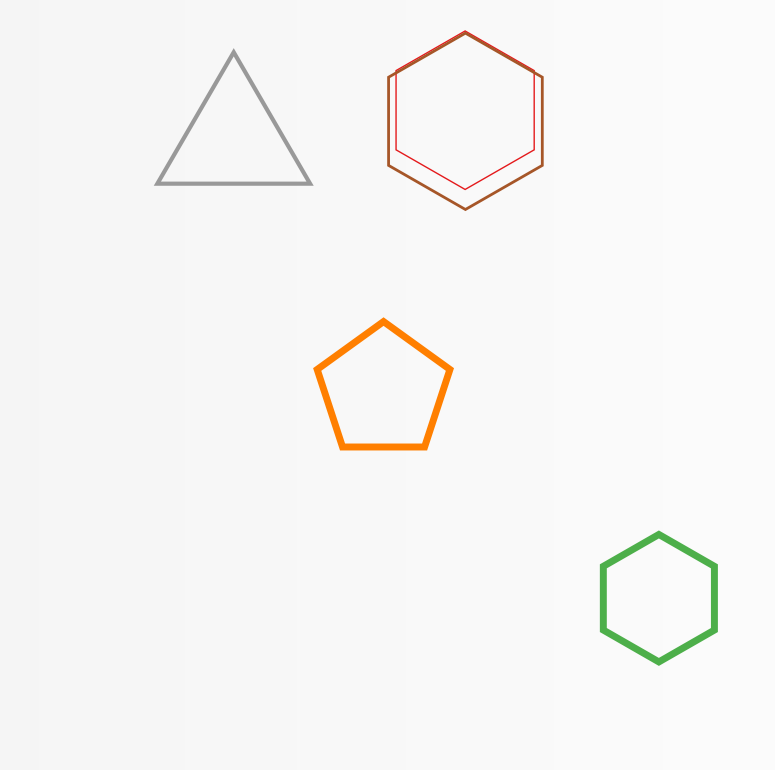[{"shape": "hexagon", "thickness": 0.5, "radius": 0.51, "center": [0.6, 0.857]}, {"shape": "hexagon", "thickness": 2.5, "radius": 0.41, "center": [0.85, 0.223]}, {"shape": "pentagon", "thickness": 2.5, "radius": 0.45, "center": [0.495, 0.492]}, {"shape": "hexagon", "thickness": 1, "radius": 0.57, "center": [0.601, 0.842]}, {"shape": "triangle", "thickness": 1.5, "radius": 0.57, "center": [0.302, 0.818]}]